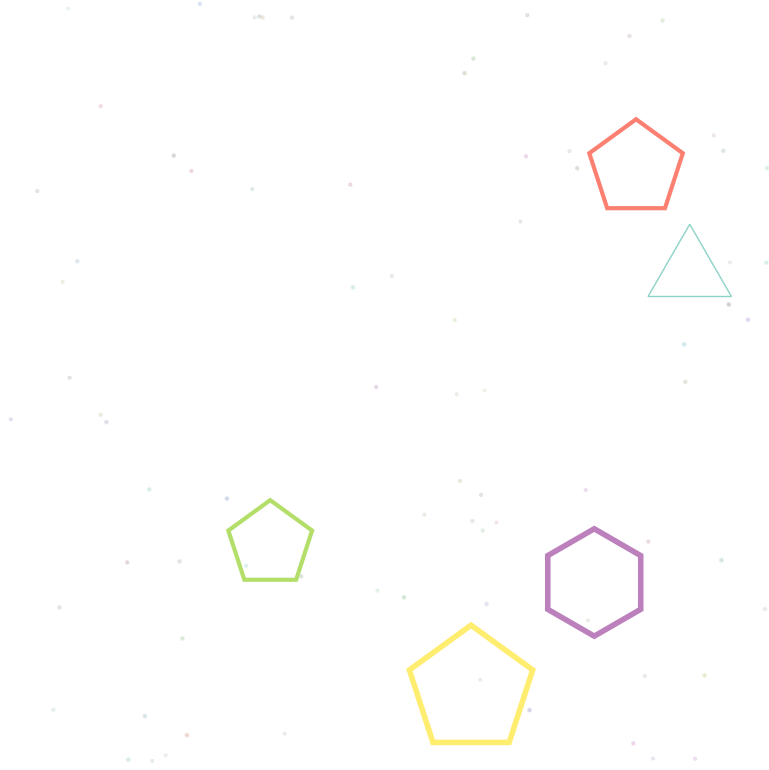[{"shape": "triangle", "thickness": 0.5, "radius": 0.31, "center": [0.896, 0.646]}, {"shape": "pentagon", "thickness": 1.5, "radius": 0.32, "center": [0.826, 0.781]}, {"shape": "pentagon", "thickness": 1.5, "radius": 0.29, "center": [0.351, 0.293]}, {"shape": "hexagon", "thickness": 2, "radius": 0.35, "center": [0.772, 0.244]}, {"shape": "pentagon", "thickness": 2, "radius": 0.42, "center": [0.612, 0.104]}]